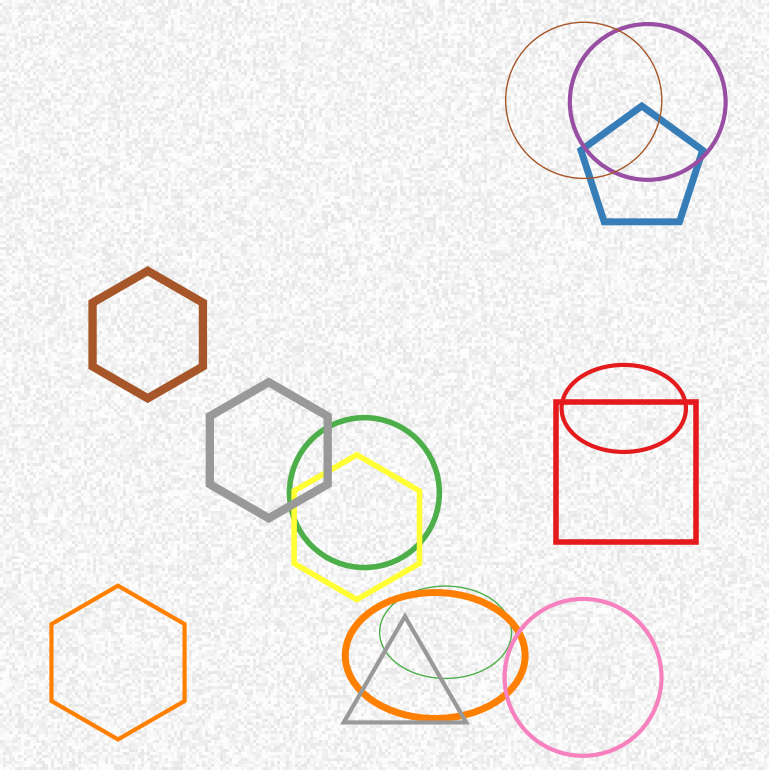[{"shape": "oval", "thickness": 1.5, "radius": 0.4, "center": [0.81, 0.47]}, {"shape": "square", "thickness": 2, "radius": 0.46, "center": [0.813, 0.387]}, {"shape": "pentagon", "thickness": 2.5, "radius": 0.42, "center": [0.834, 0.779]}, {"shape": "circle", "thickness": 2, "radius": 0.49, "center": [0.473, 0.36]}, {"shape": "oval", "thickness": 0.5, "radius": 0.43, "center": [0.579, 0.179]}, {"shape": "circle", "thickness": 1.5, "radius": 0.51, "center": [0.841, 0.868]}, {"shape": "hexagon", "thickness": 1.5, "radius": 0.5, "center": [0.153, 0.14]}, {"shape": "oval", "thickness": 2.5, "radius": 0.58, "center": [0.565, 0.149]}, {"shape": "hexagon", "thickness": 2, "radius": 0.47, "center": [0.463, 0.315]}, {"shape": "hexagon", "thickness": 3, "radius": 0.41, "center": [0.192, 0.565]}, {"shape": "circle", "thickness": 0.5, "radius": 0.51, "center": [0.758, 0.87]}, {"shape": "circle", "thickness": 1.5, "radius": 0.51, "center": [0.757, 0.12]}, {"shape": "hexagon", "thickness": 3, "radius": 0.44, "center": [0.349, 0.415]}, {"shape": "triangle", "thickness": 1.5, "radius": 0.46, "center": [0.526, 0.108]}]